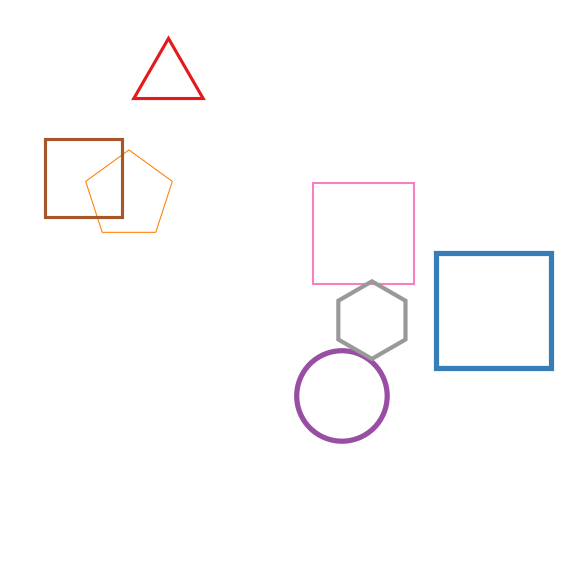[{"shape": "triangle", "thickness": 1.5, "radius": 0.35, "center": [0.292, 0.863]}, {"shape": "square", "thickness": 2.5, "radius": 0.5, "center": [0.855, 0.461]}, {"shape": "circle", "thickness": 2.5, "radius": 0.39, "center": [0.592, 0.313]}, {"shape": "pentagon", "thickness": 0.5, "radius": 0.39, "center": [0.223, 0.661]}, {"shape": "square", "thickness": 1.5, "radius": 0.34, "center": [0.145, 0.691]}, {"shape": "square", "thickness": 1, "radius": 0.44, "center": [0.629, 0.595]}, {"shape": "hexagon", "thickness": 2, "radius": 0.34, "center": [0.644, 0.445]}]